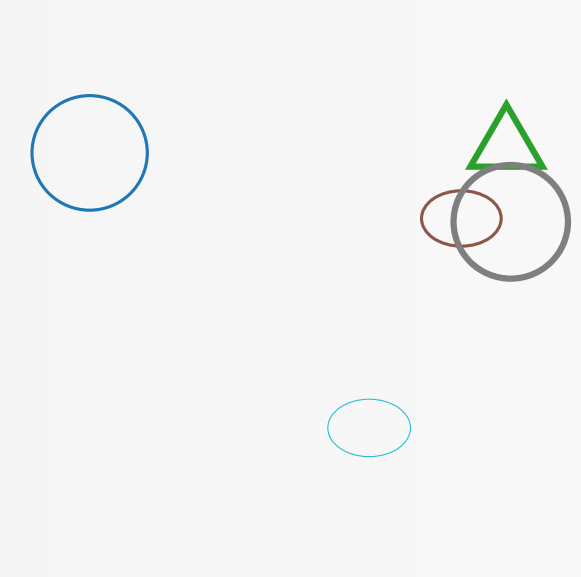[{"shape": "circle", "thickness": 1.5, "radius": 0.5, "center": [0.154, 0.734]}, {"shape": "triangle", "thickness": 3, "radius": 0.36, "center": [0.871, 0.746]}, {"shape": "oval", "thickness": 1.5, "radius": 0.34, "center": [0.794, 0.621]}, {"shape": "circle", "thickness": 3, "radius": 0.49, "center": [0.879, 0.615]}, {"shape": "oval", "thickness": 0.5, "radius": 0.36, "center": [0.635, 0.258]}]